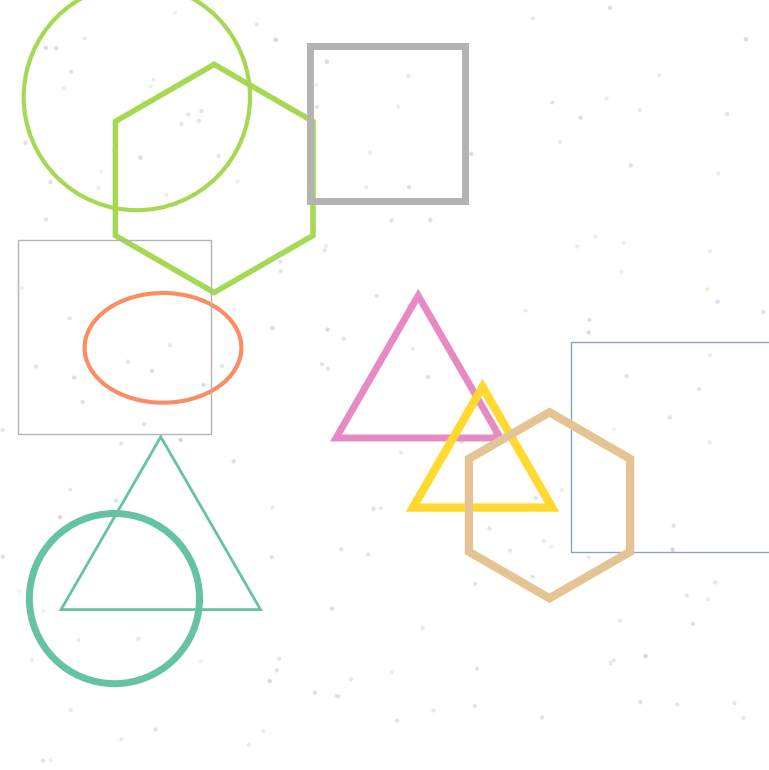[{"shape": "triangle", "thickness": 1, "radius": 0.75, "center": [0.209, 0.283]}, {"shape": "circle", "thickness": 2.5, "radius": 0.55, "center": [0.149, 0.223]}, {"shape": "oval", "thickness": 1.5, "radius": 0.51, "center": [0.212, 0.548]}, {"shape": "square", "thickness": 0.5, "radius": 0.68, "center": [0.878, 0.419]}, {"shape": "triangle", "thickness": 2.5, "radius": 0.62, "center": [0.543, 0.493]}, {"shape": "circle", "thickness": 1.5, "radius": 0.73, "center": [0.178, 0.874]}, {"shape": "hexagon", "thickness": 2, "radius": 0.74, "center": [0.278, 0.768]}, {"shape": "triangle", "thickness": 3, "radius": 0.52, "center": [0.627, 0.393]}, {"shape": "hexagon", "thickness": 3, "radius": 0.6, "center": [0.714, 0.344]}, {"shape": "square", "thickness": 0.5, "radius": 0.63, "center": [0.149, 0.562]}, {"shape": "square", "thickness": 2.5, "radius": 0.5, "center": [0.503, 0.839]}]